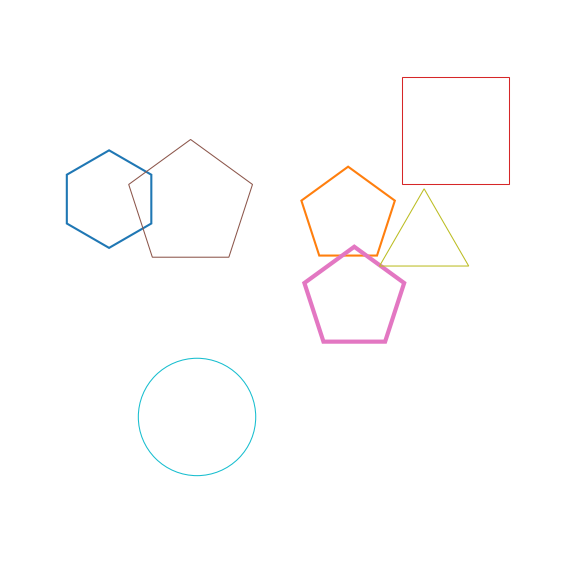[{"shape": "hexagon", "thickness": 1, "radius": 0.42, "center": [0.189, 0.654]}, {"shape": "pentagon", "thickness": 1, "radius": 0.43, "center": [0.603, 0.625]}, {"shape": "square", "thickness": 0.5, "radius": 0.46, "center": [0.789, 0.773]}, {"shape": "pentagon", "thickness": 0.5, "radius": 0.56, "center": [0.33, 0.645]}, {"shape": "pentagon", "thickness": 2, "radius": 0.45, "center": [0.613, 0.481]}, {"shape": "triangle", "thickness": 0.5, "radius": 0.45, "center": [0.734, 0.583]}, {"shape": "circle", "thickness": 0.5, "radius": 0.51, "center": [0.341, 0.277]}]